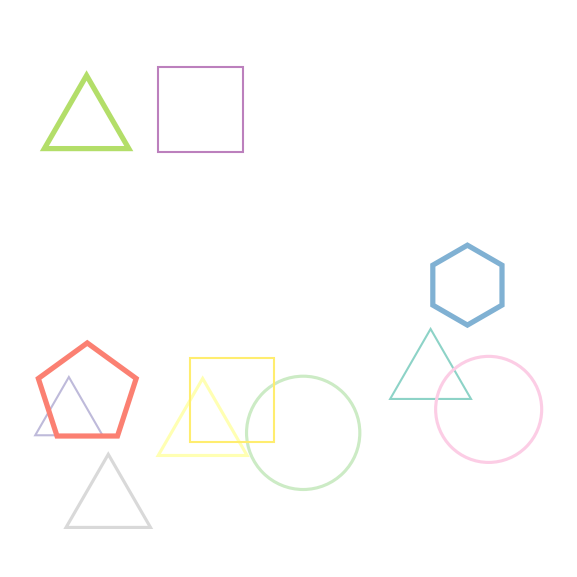[{"shape": "triangle", "thickness": 1, "radius": 0.4, "center": [0.746, 0.349]}, {"shape": "triangle", "thickness": 1.5, "radius": 0.44, "center": [0.351, 0.255]}, {"shape": "triangle", "thickness": 1, "radius": 0.34, "center": [0.119, 0.279]}, {"shape": "pentagon", "thickness": 2.5, "radius": 0.45, "center": [0.151, 0.316]}, {"shape": "hexagon", "thickness": 2.5, "radius": 0.35, "center": [0.809, 0.505]}, {"shape": "triangle", "thickness": 2.5, "radius": 0.42, "center": [0.15, 0.784]}, {"shape": "circle", "thickness": 1.5, "radius": 0.46, "center": [0.846, 0.29]}, {"shape": "triangle", "thickness": 1.5, "radius": 0.42, "center": [0.187, 0.128]}, {"shape": "square", "thickness": 1, "radius": 0.37, "center": [0.347, 0.809]}, {"shape": "circle", "thickness": 1.5, "radius": 0.49, "center": [0.525, 0.25]}, {"shape": "square", "thickness": 1, "radius": 0.37, "center": [0.401, 0.307]}]